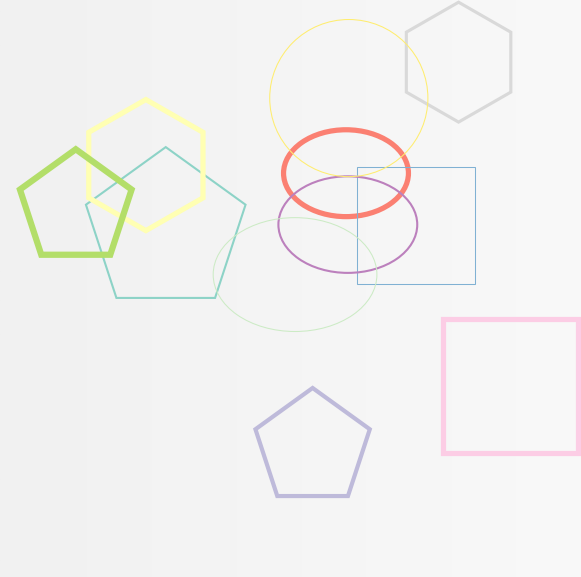[{"shape": "pentagon", "thickness": 1, "radius": 0.72, "center": [0.285, 0.6]}, {"shape": "hexagon", "thickness": 2.5, "radius": 0.57, "center": [0.251, 0.713]}, {"shape": "pentagon", "thickness": 2, "radius": 0.52, "center": [0.538, 0.224]}, {"shape": "oval", "thickness": 2.5, "radius": 0.54, "center": [0.595, 0.699]}, {"shape": "square", "thickness": 0.5, "radius": 0.51, "center": [0.716, 0.609]}, {"shape": "pentagon", "thickness": 3, "radius": 0.5, "center": [0.13, 0.64]}, {"shape": "square", "thickness": 2.5, "radius": 0.58, "center": [0.878, 0.331]}, {"shape": "hexagon", "thickness": 1.5, "radius": 0.52, "center": [0.789, 0.892]}, {"shape": "oval", "thickness": 1, "radius": 0.6, "center": [0.598, 0.61]}, {"shape": "oval", "thickness": 0.5, "radius": 0.7, "center": [0.508, 0.524]}, {"shape": "circle", "thickness": 0.5, "radius": 0.68, "center": [0.6, 0.829]}]